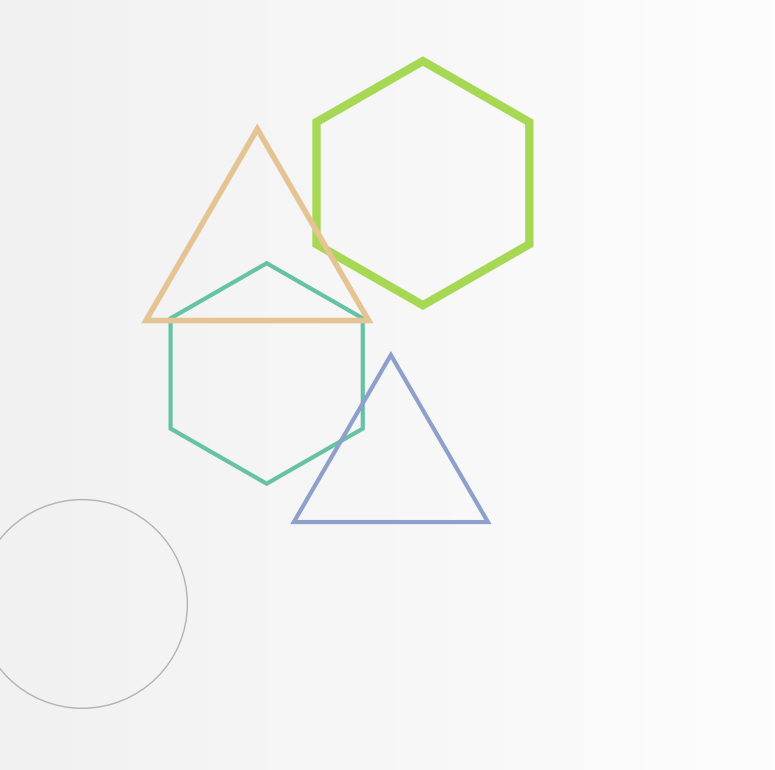[{"shape": "hexagon", "thickness": 1.5, "radius": 0.72, "center": [0.344, 0.515]}, {"shape": "triangle", "thickness": 1.5, "radius": 0.72, "center": [0.504, 0.394]}, {"shape": "hexagon", "thickness": 3, "radius": 0.79, "center": [0.546, 0.762]}, {"shape": "triangle", "thickness": 2, "radius": 0.83, "center": [0.332, 0.667]}, {"shape": "circle", "thickness": 0.5, "radius": 0.68, "center": [0.106, 0.216]}]